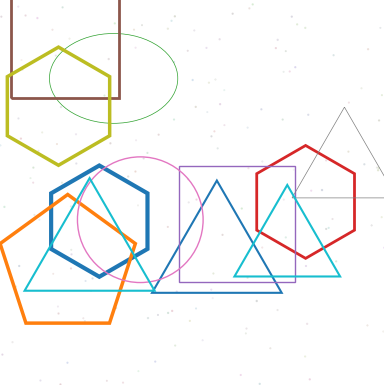[{"shape": "hexagon", "thickness": 3, "radius": 0.72, "center": [0.258, 0.426]}, {"shape": "triangle", "thickness": 1.5, "radius": 0.97, "center": [0.563, 0.337]}, {"shape": "pentagon", "thickness": 2.5, "radius": 0.92, "center": [0.176, 0.31]}, {"shape": "oval", "thickness": 0.5, "radius": 0.83, "center": [0.295, 0.796]}, {"shape": "hexagon", "thickness": 2, "radius": 0.73, "center": [0.794, 0.476]}, {"shape": "square", "thickness": 1, "radius": 0.75, "center": [0.615, 0.418]}, {"shape": "square", "thickness": 2, "radius": 0.7, "center": [0.169, 0.886]}, {"shape": "circle", "thickness": 1, "radius": 0.82, "center": [0.364, 0.429]}, {"shape": "triangle", "thickness": 0.5, "radius": 0.79, "center": [0.895, 0.565]}, {"shape": "hexagon", "thickness": 2.5, "radius": 0.77, "center": [0.152, 0.724]}, {"shape": "triangle", "thickness": 1.5, "radius": 0.97, "center": [0.233, 0.342]}, {"shape": "triangle", "thickness": 1.5, "radius": 0.79, "center": [0.746, 0.361]}]